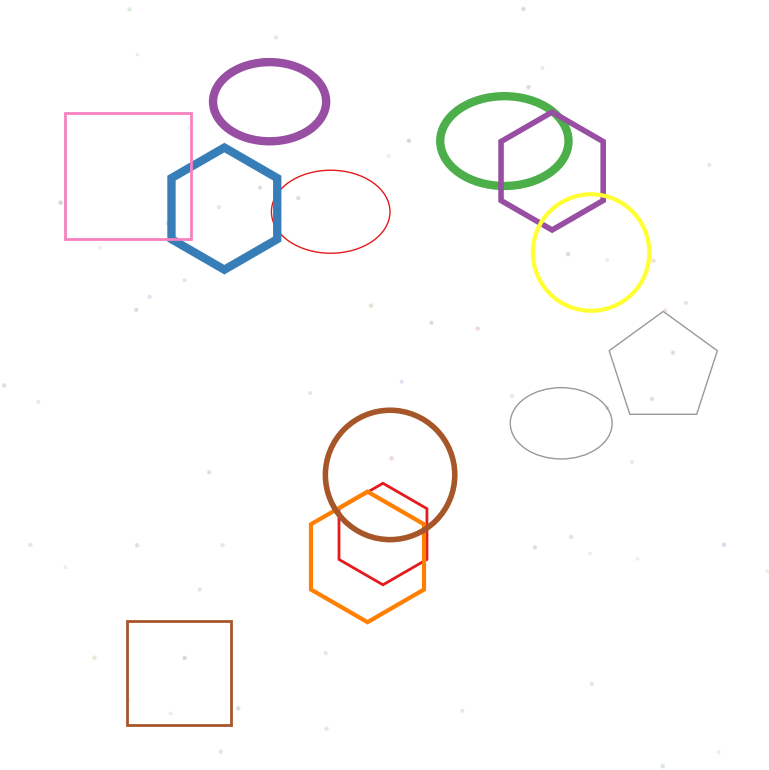[{"shape": "hexagon", "thickness": 1, "radius": 0.33, "center": [0.497, 0.306]}, {"shape": "oval", "thickness": 0.5, "radius": 0.38, "center": [0.429, 0.725]}, {"shape": "hexagon", "thickness": 3, "radius": 0.4, "center": [0.291, 0.729]}, {"shape": "oval", "thickness": 3, "radius": 0.42, "center": [0.655, 0.817]}, {"shape": "hexagon", "thickness": 2, "radius": 0.38, "center": [0.717, 0.778]}, {"shape": "oval", "thickness": 3, "radius": 0.37, "center": [0.35, 0.868]}, {"shape": "hexagon", "thickness": 1.5, "radius": 0.42, "center": [0.477, 0.277]}, {"shape": "circle", "thickness": 1.5, "radius": 0.38, "center": [0.768, 0.672]}, {"shape": "circle", "thickness": 2, "radius": 0.42, "center": [0.507, 0.383]}, {"shape": "square", "thickness": 1, "radius": 0.34, "center": [0.232, 0.126]}, {"shape": "square", "thickness": 1, "radius": 0.41, "center": [0.167, 0.771]}, {"shape": "pentagon", "thickness": 0.5, "radius": 0.37, "center": [0.861, 0.522]}, {"shape": "oval", "thickness": 0.5, "radius": 0.33, "center": [0.729, 0.45]}]